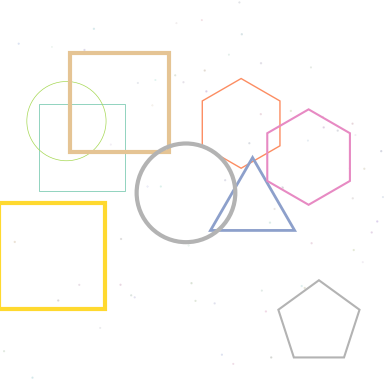[{"shape": "square", "thickness": 0.5, "radius": 0.56, "center": [0.213, 0.617]}, {"shape": "hexagon", "thickness": 1, "radius": 0.58, "center": [0.626, 0.68]}, {"shape": "triangle", "thickness": 2, "radius": 0.63, "center": [0.656, 0.465]}, {"shape": "hexagon", "thickness": 1.5, "radius": 0.62, "center": [0.802, 0.592]}, {"shape": "circle", "thickness": 0.5, "radius": 0.51, "center": [0.173, 0.685]}, {"shape": "square", "thickness": 3, "radius": 0.69, "center": [0.135, 0.334]}, {"shape": "square", "thickness": 3, "radius": 0.64, "center": [0.31, 0.733]}, {"shape": "pentagon", "thickness": 1.5, "radius": 0.55, "center": [0.828, 0.161]}, {"shape": "circle", "thickness": 3, "radius": 0.64, "center": [0.483, 0.499]}]